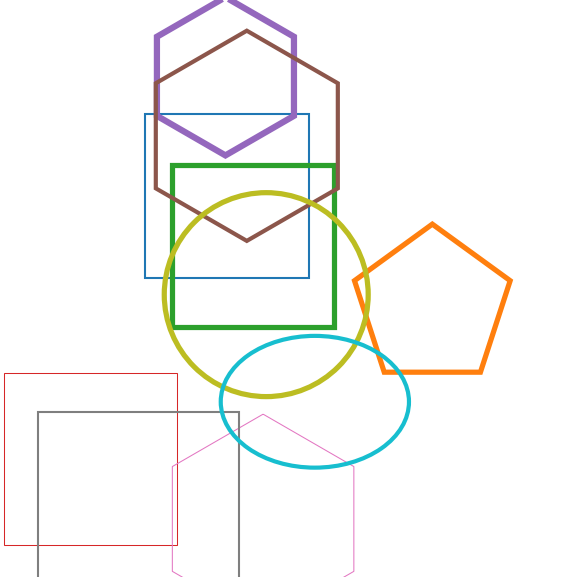[{"shape": "square", "thickness": 1, "radius": 0.71, "center": [0.393, 0.66]}, {"shape": "pentagon", "thickness": 2.5, "radius": 0.71, "center": [0.749, 0.469]}, {"shape": "square", "thickness": 2.5, "radius": 0.7, "center": [0.437, 0.573]}, {"shape": "square", "thickness": 0.5, "radius": 0.75, "center": [0.157, 0.204]}, {"shape": "hexagon", "thickness": 3, "radius": 0.68, "center": [0.39, 0.867]}, {"shape": "hexagon", "thickness": 2, "radius": 0.91, "center": [0.427, 0.764]}, {"shape": "hexagon", "thickness": 0.5, "radius": 0.91, "center": [0.456, 0.101]}, {"shape": "square", "thickness": 1, "radius": 0.87, "center": [0.24, 0.112]}, {"shape": "circle", "thickness": 2.5, "radius": 0.88, "center": [0.461, 0.489]}, {"shape": "oval", "thickness": 2, "radius": 0.81, "center": [0.545, 0.303]}]